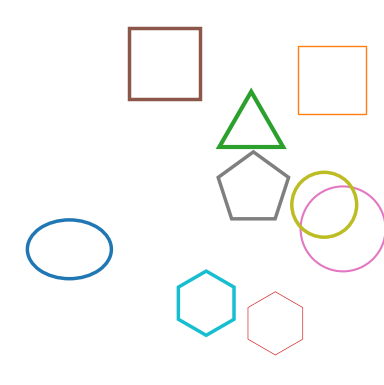[{"shape": "oval", "thickness": 2.5, "radius": 0.55, "center": [0.18, 0.352]}, {"shape": "square", "thickness": 1, "radius": 0.44, "center": [0.862, 0.792]}, {"shape": "triangle", "thickness": 3, "radius": 0.48, "center": [0.652, 0.666]}, {"shape": "hexagon", "thickness": 0.5, "radius": 0.41, "center": [0.715, 0.16]}, {"shape": "square", "thickness": 2.5, "radius": 0.46, "center": [0.427, 0.835]}, {"shape": "circle", "thickness": 1.5, "radius": 0.55, "center": [0.891, 0.405]}, {"shape": "pentagon", "thickness": 2.5, "radius": 0.48, "center": [0.658, 0.509]}, {"shape": "circle", "thickness": 2.5, "radius": 0.42, "center": [0.842, 0.468]}, {"shape": "hexagon", "thickness": 2.5, "radius": 0.42, "center": [0.536, 0.212]}]